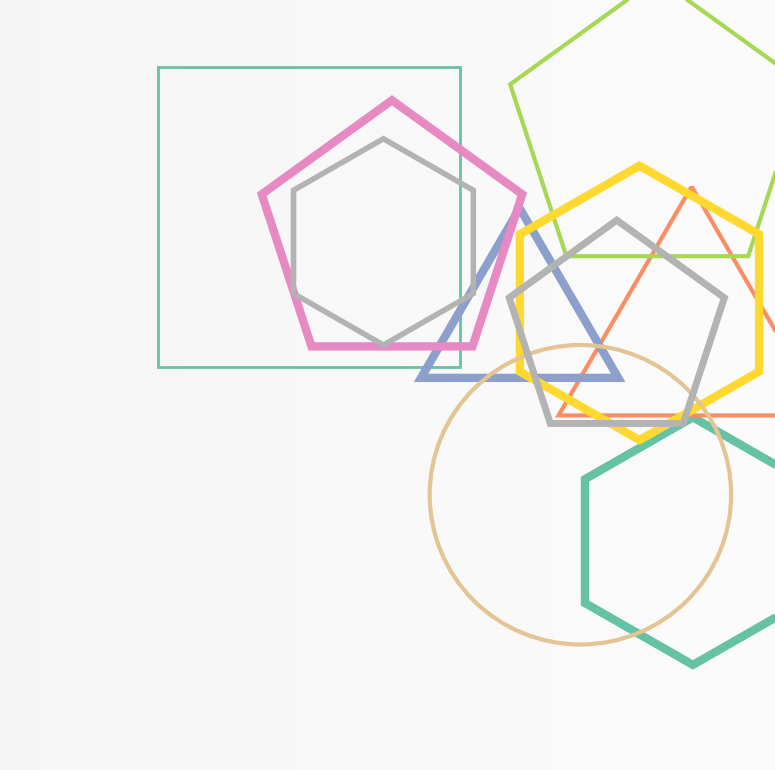[{"shape": "hexagon", "thickness": 3, "radius": 0.8, "center": [0.894, 0.297]}, {"shape": "square", "thickness": 1, "radius": 0.97, "center": [0.398, 0.719]}, {"shape": "triangle", "thickness": 1.5, "radius": 0.99, "center": [0.892, 0.56]}, {"shape": "triangle", "thickness": 3, "radius": 0.73, "center": [0.67, 0.583]}, {"shape": "pentagon", "thickness": 3, "radius": 0.88, "center": [0.506, 0.693]}, {"shape": "pentagon", "thickness": 1.5, "radius": 1.0, "center": [0.848, 0.829]}, {"shape": "hexagon", "thickness": 3, "radius": 0.89, "center": [0.825, 0.607]}, {"shape": "circle", "thickness": 1.5, "radius": 0.97, "center": [0.749, 0.357]}, {"shape": "hexagon", "thickness": 2, "radius": 0.67, "center": [0.495, 0.686]}, {"shape": "pentagon", "thickness": 2.5, "radius": 0.73, "center": [0.796, 0.568]}]